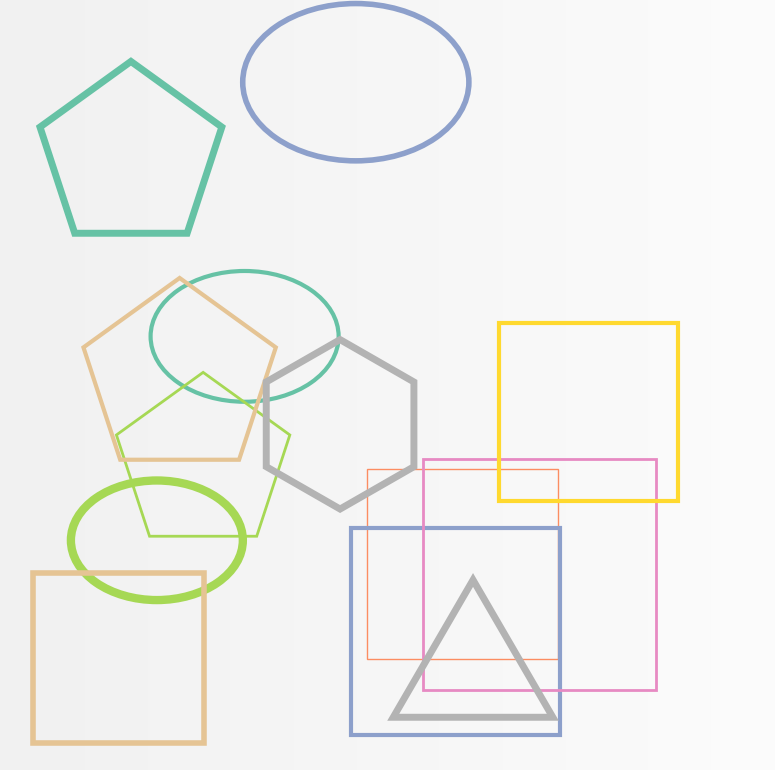[{"shape": "oval", "thickness": 1.5, "radius": 0.61, "center": [0.316, 0.563]}, {"shape": "pentagon", "thickness": 2.5, "radius": 0.62, "center": [0.169, 0.797]}, {"shape": "square", "thickness": 0.5, "radius": 0.62, "center": [0.597, 0.267]}, {"shape": "square", "thickness": 1.5, "radius": 0.67, "center": [0.588, 0.179]}, {"shape": "oval", "thickness": 2, "radius": 0.73, "center": [0.459, 0.893]}, {"shape": "square", "thickness": 1, "radius": 0.75, "center": [0.696, 0.253]}, {"shape": "pentagon", "thickness": 1, "radius": 0.59, "center": [0.262, 0.399]}, {"shape": "oval", "thickness": 3, "radius": 0.55, "center": [0.202, 0.298]}, {"shape": "square", "thickness": 1.5, "radius": 0.58, "center": [0.759, 0.465]}, {"shape": "pentagon", "thickness": 1.5, "radius": 0.65, "center": [0.232, 0.508]}, {"shape": "square", "thickness": 2, "radius": 0.55, "center": [0.153, 0.146]}, {"shape": "hexagon", "thickness": 2.5, "radius": 0.55, "center": [0.439, 0.449]}, {"shape": "triangle", "thickness": 2.5, "radius": 0.59, "center": [0.61, 0.128]}]